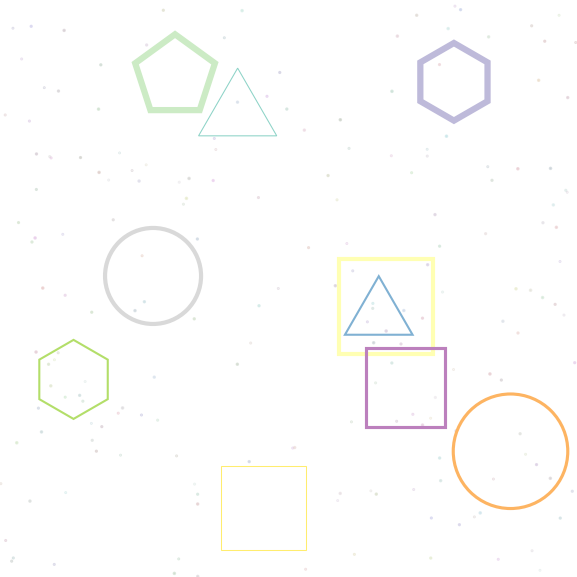[{"shape": "triangle", "thickness": 0.5, "radius": 0.39, "center": [0.412, 0.803]}, {"shape": "square", "thickness": 2, "radius": 0.41, "center": [0.668, 0.468]}, {"shape": "hexagon", "thickness": 3, "radius": 0.34, "center": [0.786, 0.857]}, {"shape": "triangle", "thickness": 1, "radius": 0.34, "center": [0.656, 0.453]}, {"shape": "circle", "thickness": 1.5, "radius": 0.5, "center": [0.884, 0.218]}, {"shape": "hexagon", "thickness": 1, "radius": 0.34, "center": [0.127, 0.342]}, {"shape": "circle", "thickness": 2, "radius": 0.42, "center": [0.265, 0.521]}, {"shape": "square", "thickness": 1.5, "radius": 0.34, "center": [0.702, 0.329]}, {"shape": "pentagon", "thickness": 3, "radius": 0.36, "center": [0.303, 0.867]}, {"shape": "square", "thickness": 0.5, "radius": 0.36, "center": [0.456, 0.12]}]